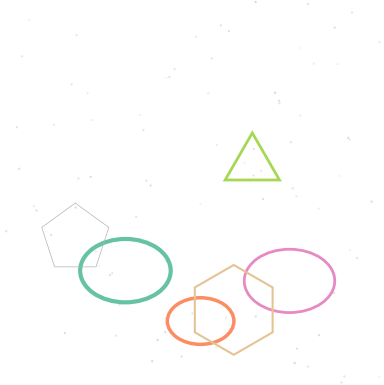[{"shape": "oval", "thickness": 3, "radius": 0.59, "center": [0.326, 0.297]}, {"shape": "oval", "thickness": 2.5, "radius": 0.43, "center": [0.521, 0.166]}, {"shape": "oval", "thickness": 2, "radius": 0.59, "center": [0.752, 0.27]}, {"shape": "triangle", "thickness": 2, "radius": 0.41, "center": [0.655, 0.573]}, {"shape": "hexagon", "thickness": 1.5, "radius": 0.58, "center": [0.607, 0.195]}, {"shape": "pentagon", "thickness": 0.5, "radius": 0.46, "center": [0.196, 0.381]}]